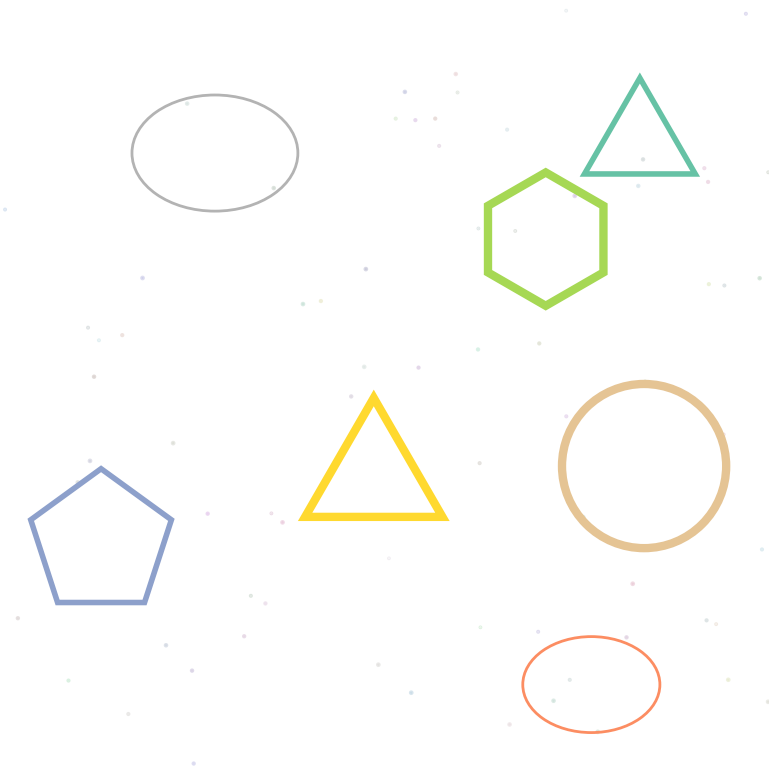[{"shape": "triangle", "thickness": 2, "radius": 0.42, "center": [0.831, 0.816]}, {"shape": "oval", "thickness": 1, "radius": 0.45, "center": [0.768, 0.111]}, {"shape": "pentagon", "thickness": 2, "radius": 0.48, "center": [0.131, 0.295]}, {"shape": "hexagon", "thickness": 3, "radius": 0.43, "center": [0.709, 0.689]}, {"shape": "triangle", "thickness": 3, "radius": 0.51, "center": [0.485, 0.38]}, {"shape": "circle", "thickness": 3, "radius": 0.53, "center": [0.836, 0.395]}, {"shape": "oval", "thickness": 1, "radius": 0.54, "center": [0.279, 0.801]}]